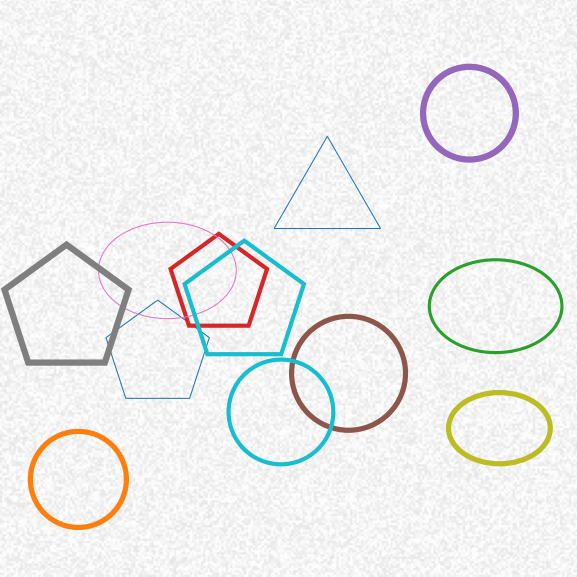[{"shape": "triangle", "thickness": 0.5, "radius": 0.53, "center": [0.567, 0.657]}, {"shape": "pentagon", "thickness": 0.5, "radius": 0.47, "center": [0.273, 0.385]}, {"shape": "circle", "thickness": 2.5, "radius": 0.42, "center": [0.136, 0.169]}, {"shape": "oval", "thickness": 1.5, "radius": 0.57, "center": [0.858, 0.469]}, {"shape": "pentagon", "thickness": 2, "radius": 0.44, "center": [0.379, 0.506]}, {"shape": "circle", "thickness": 3, "radius": 0.4, "center": [0.813, 0.803]}, {"shape": "circle", "thickness": 2.5, "radius": 0.49, "center": [0.604, 0.353]}, {"shape": "oval", "thickness": 0.5, "radius": 0.6, "center": [0.29, 0.531]}, {"shape": "pentagon", "thickness": 3, "radius": 0.56, "center": [0.115, 0.463]}, {"shape": "oval", "thickness": 2.5, "radius": 0.44, "center": [0.865, 0.258]}, {"shape": "circle", "thickness": 2, "radius": 0.45, "center": [0.486, 0.286]}, {"shape": "pentagon", "thickness": 2, "radius": 0.54, "center": [0.423, 0.474]}]